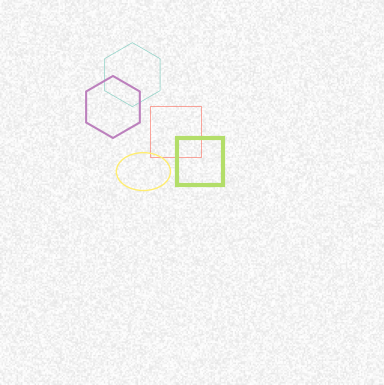[{"shape": "hexagon", "thickness": 0.5, "radius": 0.42, "center": [0.344, 0.806]}, {"shape": "square", "thickness": 0.5, "radius": 0.34, "center": [0.456, 0.658]}, {"shape": "square", "thickness": 3, "radius": 0.3, "center": [0.52, 0.58]}, {"shape": "hexagon", "thickness": 1.5, "radius": 0.4, "center": [0.293, 0.722]}, {"shape": "oval", "thickness": 1, "radius": 0.35, "center": [0.372, 0.554]}]